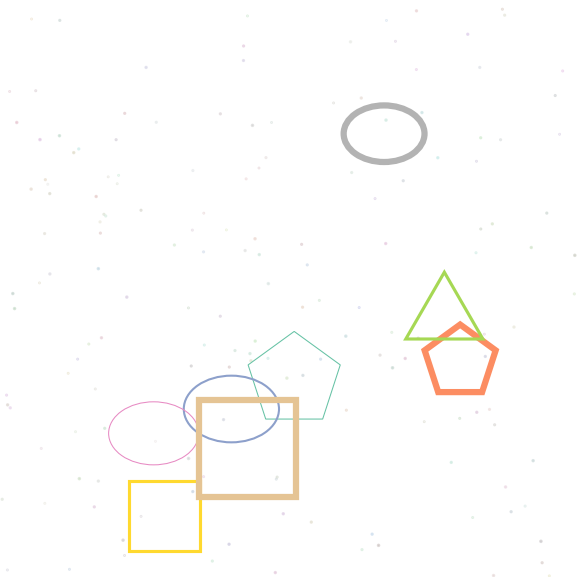[{"shape": "pentagon", "thickness": 0.5, "radius": 0.42, "center": [0.509, 0.341]}, {"shape": "pentagon", "thickness": 3, "radius": 0.32, "center": [0.797, 0.372]}, {"shape": "oval", "thickness": 1, "radius": 0.41, "center": [0.401, 0.291]}, {"shape": "oval", "thickness": 0.5, "radius": 0.39, "center": [0.266, 0.249]}, {"shape": "triangle", "thickness": 1.5, "radius": 0.39, "center": [0.769, 0.451]}, {"shape": "square", "thickness": 1.5, "radius": 0.31, "center": [0.285, 0.106]}, {"shape": "square", "thickness": 3, "radius": 0.42, "center": [0.428, 0.222]}, {"shape": "oval", "thickness": 3, "radius": 0.35, "center": [0.665, 0.768]}]